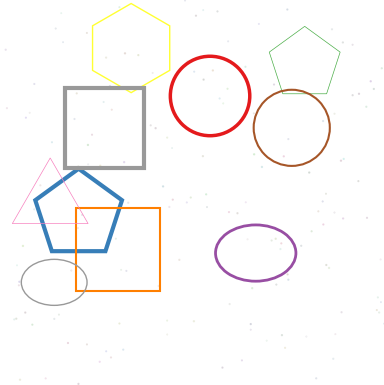[{"shape": "circle", "thickness": 2.5, "radius": 0.52, "center": [0.546, 0.751]}, {"shape": "pentagon", "thickness": 3, "radius": 0.59, "center": [0.204, 0.443]}, {"shape": "pentagon", "thickness": 0.5, "radius": 0.48, "center": [0.791, 0.835]}, {"shape": "oval", "thickness": 2, "radius": 0.52, "center": [0.664, 0.343]}, {"shape": "square", "thickness": 1.5, "radius": 0.54, "center": [0.306, 0.352]}, {"shape": "hexagon", "thickness": 1, "radius": 0.58, "center": [0.341, 0.875]}, {"shape": "circle", "thickness": 1.5, "radius": 0.49, "center": [0.758, 0.668]}, {"shape": "triangle", "thickness": 0.5, "radius": 0.57, "center": [0.13, 0.476]}, {"shape": "square", "thickness": 3, "radius": 0.52, "center": [0.272, 0.668]}, {"shape": "oval", "thickness": 1, "radius": 0.43, "center": [0.141, 0.267]}]